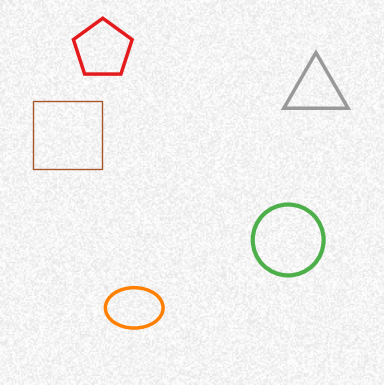[{"shape": "pentagon", "thickness": 2.5, "radius": 0.4, "center": [0.267, 0.872]}, {"shape": "circle", "thickness": 3, "radius": 0.46, "center": [0.749, 0.377]}, {"shape": "oval", "thickness": 2.5, "radius": 0.37, "center": [0.349, 0.2]}, {"shape": "square", "thickness": 1, "radius": 0.45, "center": [0.175, 0.649]}, {"shape": "triangle", "thickness": 2.5, "radius": 0.48, "center": [0.821, 0.767]}]